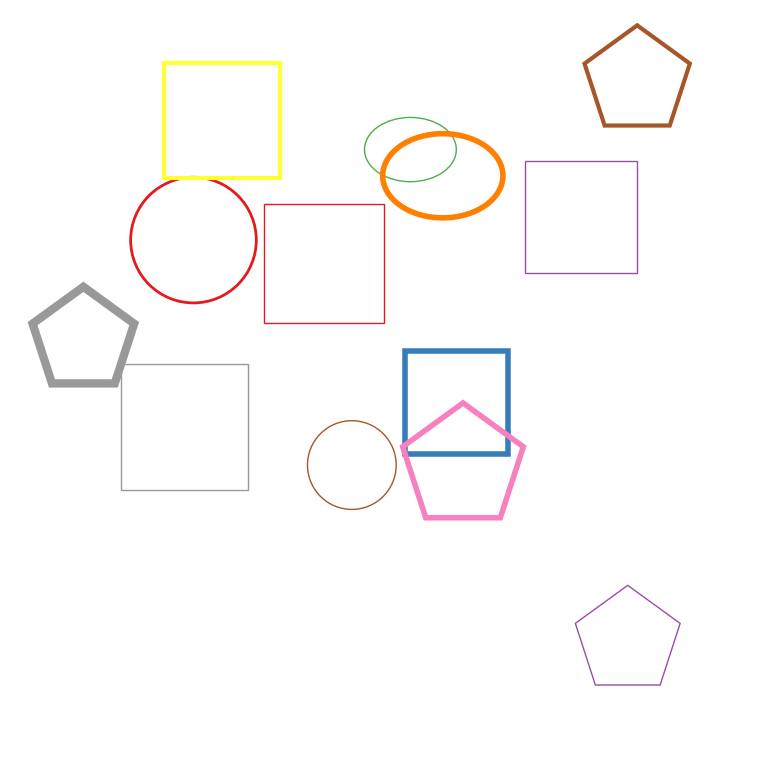[{"shape": "square", "thickness": 0.5, "radius": 0.39, "center": [0.421, 0.658]}, {"shape": "circle", "thickness": 1, "radius": 0.41, "center": [0.251, 0.688]}, {"shape": "square", "thickness": 2, "radius": 0.33, "center": [0.593, 0.477]}, {"shape": "oval", "thickness": 0.5, "radius": 0.3, "center": [0.533, 0.806]}, {"shape": "pentagon", "thickness": 0.5, "radius": 0.36, "center": [0.815, 0.168]}, {"shape": "square", "thickness": 0.5, "radius": 0.36, "center": [0.755, 0.718]}, {"shape": "oval", "thickness": 2, "radius": 0.39, "center": [0.575, 0.772]}, {"shape": "square", "thickness": 1.5, "radius": 0.37, "center": [0.288, 0.844]}, {"shape": "pentagon", "thickness": 1.5, "radius": 0.36, "center": [0.828, 0.895]}, {"shape": "circle", "thickness": 0.5, "radius": 0.29, "center": [0.457, 0.396]}, {"shape": "pentagon", "thickness": 2, "radius": 0.41, "center": [0.601, 0.394]}, {"shape": "pentagon", "thickness": 3, "radius": 0.35, "center": [0.108, 0.558]}, {"shape": "square", "thickness": 0.5, "radius": 0.41, "center": [0.239, 0.446]}]